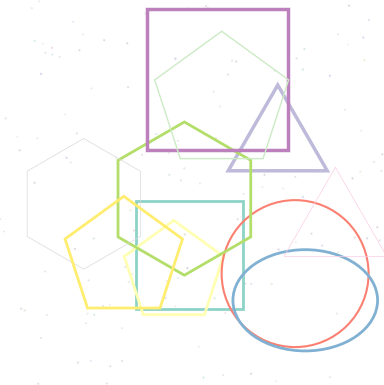[{"shape": "square", "thickness": 2, "radius": 0.7, "center": [0.492, 0.338]}, {"shape": "pentagon", "thickness": 2, "radius": 0.68, "center": [0.452, 0.292]}, {"shape": "triangle", "thickness": 2.5, "radius": 0.74, "center": [0.721, 0.631]}, {"shape": "circle", "thickness": 1.5, "radius": 0.95, "center": [0.767, 0.289]}, {"shape": "oval", "thickness": 2, "radius": 0.94, "center": [0.793, 0.22]}, {"shape": "hexagon", "thickness": 2, "radius": 1.0, "center": [0.479, 0.484]}, {"shape": "triangle", "thickness": 0.5, "radius": 0.77, "center": [0.871, 0.411]}, {"shape": "hexagon", "thickness": 0.5, "radius": 0.85, "center": [0.218, 0.471]}, {"shape": "square", "thickness": 2.5, "radius": 0.91, "center": [0.564, 0.794]}, {"shape": "pentagon", "thickness": 1, "radius": 0.91, "center": [0.576, 0.736]}, {"shape": "pentagon", "thickness": 2, "radius": 0.8, "center": [0.321, 0.33]}]